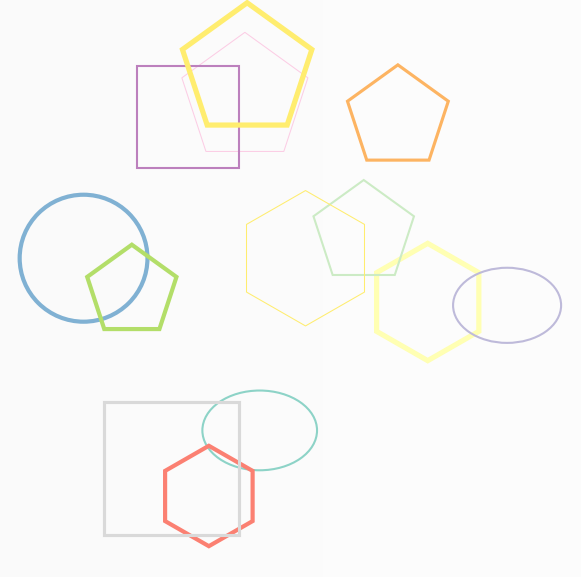[{"shape": "oval", "thickness": 1, "radius": 0.49, "center": [0.447, 0.254]}, {"shape": "hexagon", "thickness": 2.5, "radius": 0.51, "center": [0.736, 0.476]}, {"shape": "oval", "thickness": 1, "radius": 0.46, "center": [0.872, 0.47]}, {"shape": "hexagon", "thickness": 2, "radius": 0.43, "center": [0.359, 0.14]}, {"shape": "circle", "thickness": 2, "radius": 0.55, "center": [0.144, 0.552]}, {"shape": "pentagon", "thickness": 1.5, "radius": 0.46, "center": [0.685, 0.796]}, {"shape": "pentagon", "thickness": 2, "radius": 0.4, "center": [0.227, 0.495]}, {"shape": "pentagon", "thickness": 0.5, "radius": 0.57, "center": [0.421, 0.829]}, {"shape": "square", "thickness": 1.5, "radius": 0.58, "center": [0.295, 0.188]}, {"shape": "square", "thickness": 1, "radius": 0.44, "center": [0.323, 0.797]}, {"shape": "pentagon", "thickness": 1, "radius": 0.45, "center": [0.626, 0.597]}, {"shape": "pentagon", "thickness": 2.5, "radius": 0.59, "center": [0.425, 0.877]}, {"shape": "hexagon", "thickness": 0.5, "radius": 0.59, "center": [0.526, 0.552]}]